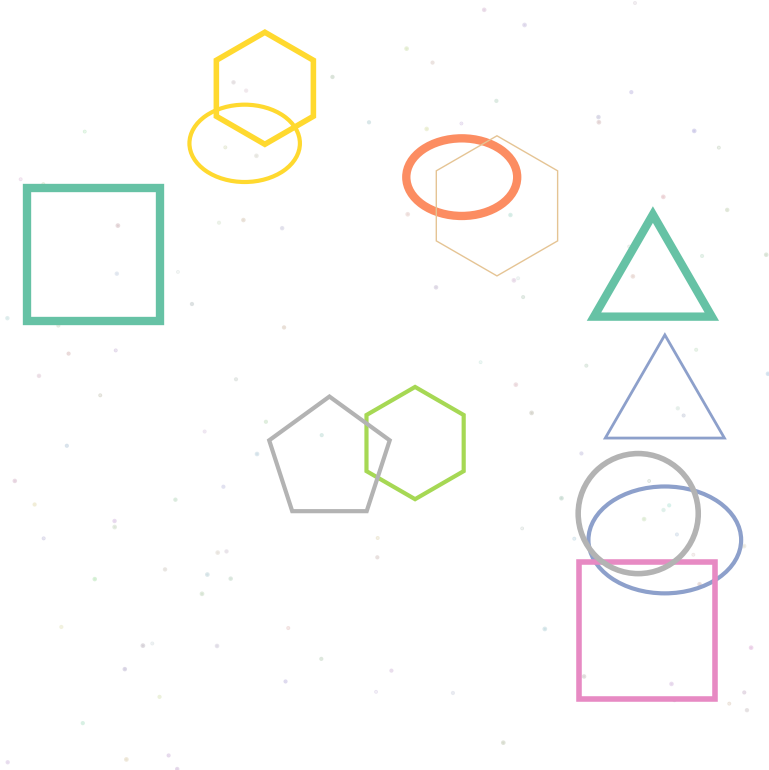[{"shape": "square", "thickness": 3, "radius": 0.43, "center": [0.121, 0.669]}, {"shape": "triangle", "thickness": 3, "radius": 0.44, "center": [0.848, 0.633]}, {"shape": "oval", "thickness": 3, "radius": 0.36, "center": [0.6, 0.77]}, {"shape": "oval", "thickness": 1.5, "radius": 0.5, "center": [0.863, 0.299]}, {"shape": "triangle", "thickness": 1, "radius": 0.45, "center": [0.863, 0.476]}, {"shape": "square", "thickness": 2, "radius": 0.44, "center": [0.84, 0.182]}, {"shape": "hexagon", "thickness": 1.5, "radius": 0.36, "center": [0.539, 0.425]}, {"shape": "oval", "thickness": 1.5, "radius": 0.36, "center": [0.318, 0.814]}, {"shape": "hexagon", "thickness": 2, "radius": 0.36, "center": [0.344, 0.885]}, {"shape": "hexagon", "thickness": 0.5, "radius": 0.45, "center": [0.645, 0.733]}, {"shape": "circle", "thickness": 2, "radius": 0.39, "center": [0.829, 0.333]}, {"shape": "pentagon", "thickness": 1.5, "radius": 0.41, "center": [0.428, 0.403]}]